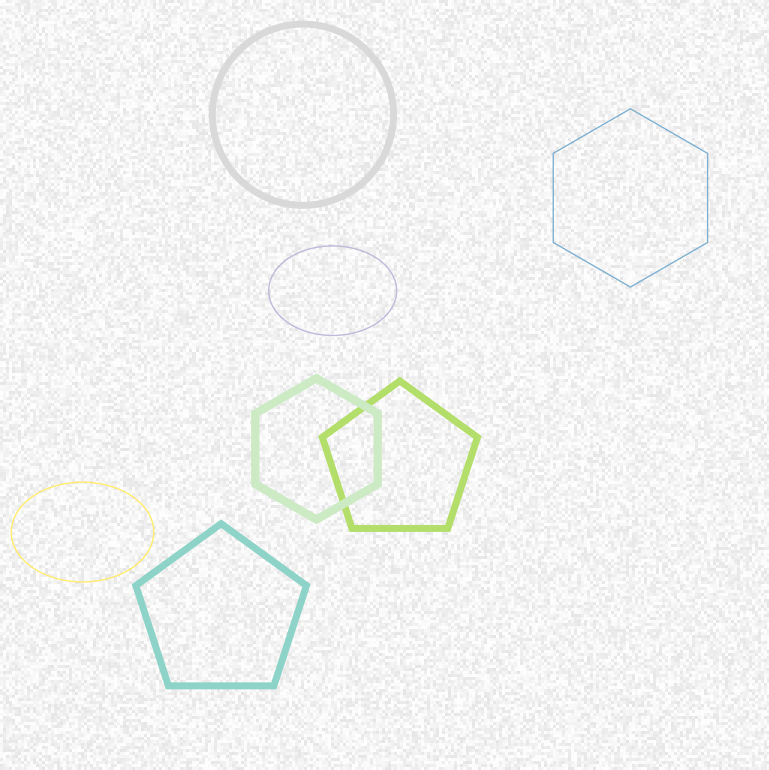[{"shape": "pentagon", "thickness": 2.5, "radius": 0.58, "center": [0.287, 0.204]}, {"shape": "oval", "thickness": 0.5, "radius": 0.42, "center": [0.432, 0.623]}, {"shape": "hexagon", "thickness": 0.5, "radius": 0.58, "center": [0.819, 0.743]}, {"shape": "pentagon", "thickness": 2.5, "radius": 0.53, "center": [0.519, 0.399]}, {"shape": "circle", "thickness": 2.5, "radius": 0.59, "center": [0.393, 0.851]}, {"shape": "hexagon", "thickness": 3, "radius": 0.46, "center": [0.411, 0.417]}, {"shape": "oval", "thickness": 0.5, "radius": 0.46, "center": [0.107, 0.309]}]